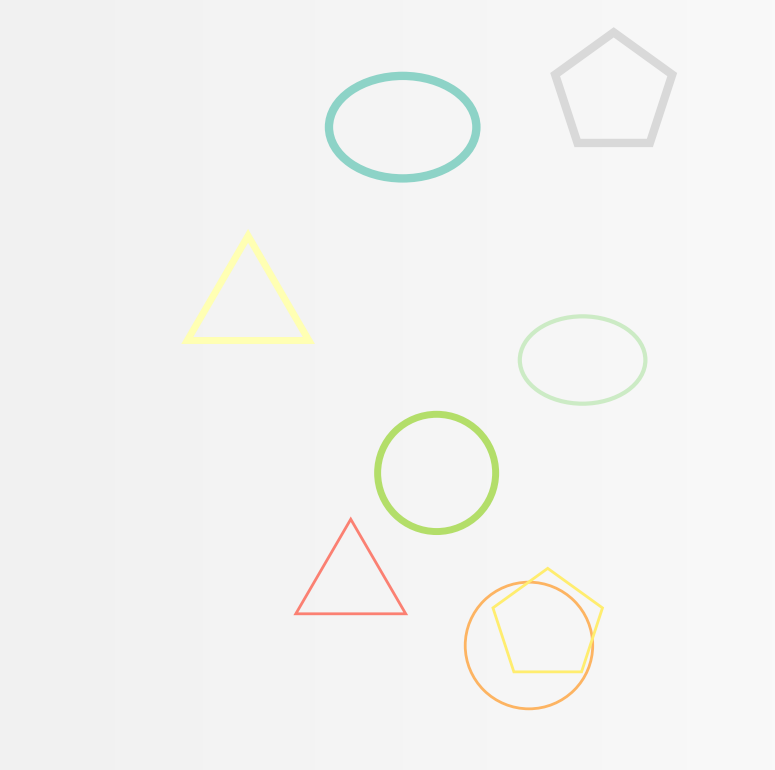[{"shape": "oval", "thickness": 3, "radius": 0.48, "center": [0.52, 0.835]}, {"shape": "triangle", "thickness": 2.5, "radius": 0.45, "center": [0.32, 0.603]}, {"shape": "triangle", "thickness": 1, "radius": 0.41, "center": [0.453, 0.244]}, {"shape": "circle", "thickness": 1, "radius": 0.41, "center": [0.683, 0.162]}, {"shape": "circle", "thickness": 2.5, "radius": 0.38, "center": [0.563, 0.386]}, {"shape": "pentagon", "thickness": 3, "radius": 0.4, "center": [0.792, 0.879]}, {"shape": "oval", "thickness": 1.5, "radius": 0.41, "center": [0.752, 0.532]}, {"shape": "pentagon", "thickness": 1, "radius": 0.37, "center": [0.707, 0.188]}]